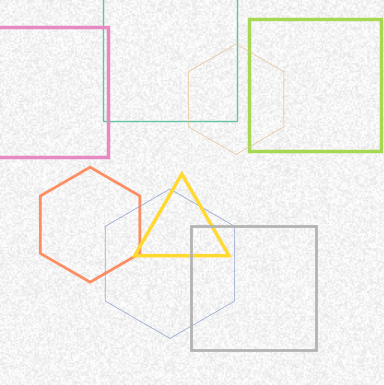[{"shape": "square", "thickness": 1, "radius": 0.87, "center": [0.442, 0.86]}, {"shape": "hexagon", "thickness": 2, "radius": 0.75, "center": [0.234, 0.416]}, {"shape": "hexagon", "thickness": 0.5, "radius": 0.97, "center": [0.441, 0.315]}, {"shape": "square", "thickness": 2.5, "radius": 0.84, "center": [0.112, 0.761]}, {"shape": "square", "thickness": 2.5, "radius": 0.86, "center": [0.819, 0.779]}, {"shape": "triangle", "thickness": 2.5, "radius": 0.71, "center": [0.472, 0.407]}, {"shape": "hexagon", "thickness": 0.5, "radius": 0.72, "center": [0.613, 0.742]}, {"shape": "square", "thickness": 2, "radius": 0.81, "center": [0.658, 0.252]}]